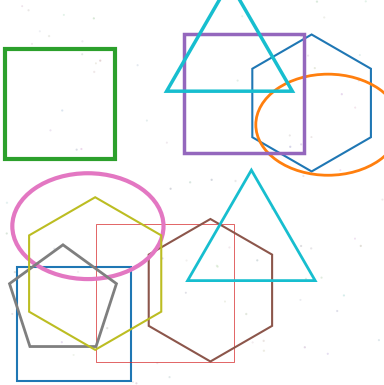[{"shape": "square", "thickness": 1.5, "radius": 0.74, "center": [0.193, 0.159]}, {"shape": "hexagon", "thickness": 1.5, "radius": 0.89, "center": [0.809, 0.733]}, {"shape": "oval", "thickness": 2, "radius": 0.94, "center": [0.852, 0.676]}, {"shape": "square", "thickness": 3, "radius": 0.71, "center": [0.156, 0.731]}, {"shape": "square", "thickness": 0.5, "radius": 0.9, "center": [0.429, 0.238]}, {"shape": "square", "thickness": 2.5, "radius": 0.78, "center": [0.634, 0.757]}, {"shape": "hexagon", "thickness": 1.5, "radius": 0.93, "center": [0.547, 0.246]}, {"shape": "oval", "thickness": 3, "radius": 0.98, "center": [0.228, 0.413]}, {"shape": "pentagon", "thickness": 2, "radius": 0.73, "center": [0.164, 0.218]}, {"shape": "hexagon", "thickness": 1.5, "radius": 0.99, "center": [0.247, 0.289]}, {"shape": "triangle", "thickness": 2.5, "radius": 0.94, "center": [0.596, 0.857]}, {"shape": "triangle", "thickness": 2, "radius": 0.96, "center": [0.653, 0.367]}]